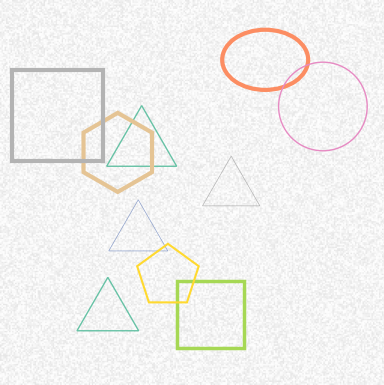[{"shape": "triangle", "thickness": 1, "radius": 0.53, "center": [0.368, 0.621]}, {"shape": "triangle", "thickness": 1, "radius": 0.46, "center": [0.28, 0.187]}, {"shape": "oval", "thickness": 3, "radius": 0.56, "center": [0.689, 0.845]}, {"shape": "triangle", "thickness": 0.5, "radius": 0.44, "center": [0.359, 0.392]}, {"shape": "circle", "thickness": 1, "radius": 0.58, "center": [0.839, 0.723]}, {"shape": "square", "thickness": 2.5, "radius": 0.43, "center": [0.548, 0.182]}, {"shape": "pentagon", "thickness": 1.5, "radius": 0.42, "center": [0.436, 0.283]}, {"shape": "hexagon", "thickness": 3, "radius": 0.51, "center": [0.306, 0.604]}, {"shape": "triangle", "thickness": 0.5, "radius": 0.43, "center": [0.6, 0.508]}, {"shape": "square", "thickness": 3, "radius": 0.59, "center": [0.149, 0.701]}]